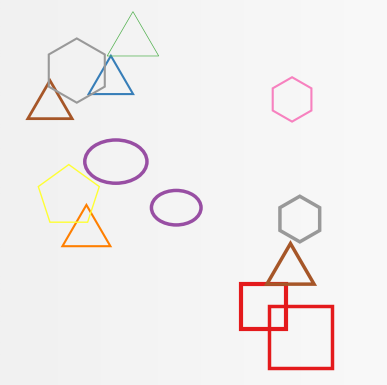[{"shape": "square", "thickness": 3, "radius": 0.29, "center": [0.68, 0.203]}, {"shape": "square", "thickness": 2.5, "radius": 0.41, "center": [0.776, 0.125]}, {"shape": "triangle", "thickness": 1.5, "radius": 0.33, "center": [0.286, 0.789]}, {"shape": "triangle", "thickness": 0.5, "radius": 0.38, "center": [0.343, 0.893]}, {"shape": "oval", "thickness": 2.5, "radius": 0.32, "center": [0.455, 0.461]}, {"shape": "oval", "thickness": 2.5, "radius": 0.4, "center": [0.299, 0.58]}, {"shape": "triangle", "thickness": 1.5, "radius": 0.36, "center": [0.223, 0.396]}, {"shape": "pentagon", "thickness": 1, "radius": 0.41, "center": [0.178, 0.49]}, {"shape": "triangle", "thickness": 2, "radius": 0.33, "center": [0.129, 0.725]}, {"shape": "triangle", "thickness": 2.5, "radius": 0.35, "center": [0.75, 0.297]}, {"shape": "hexagon", "thickness": 1.5, "radius": 0.29, "center": [0.754, 0.742]}, {"shape": "hexagon", "thickness": 1.5, "radius": 0.42, "center": [0.198, 0.817]}, {"shape": "hexagon", "thickness": 2.5, "radius": 0.3, "center": [0.774, 0.431]}]